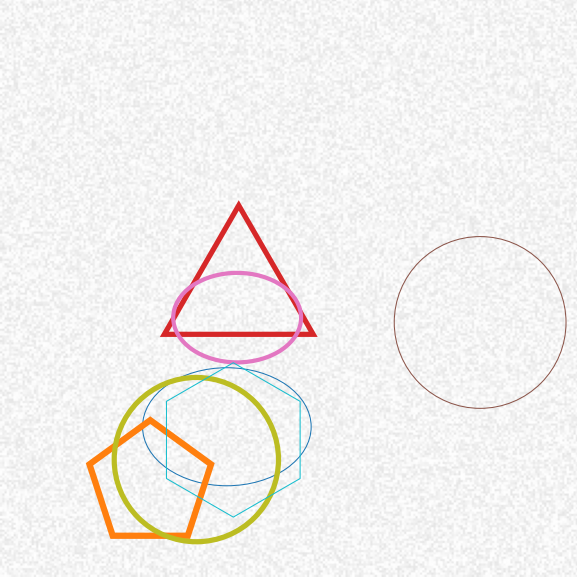[{"shape": "oval", "thickness": 0.5, "radius": 0.73, "center": [0.393, 0.26]}, {"shape": "pentagon", "thickness": 3, "radius": 0.55, "center": [0.26, 0.161]}, {"shape": "triangle", "thickness": 2.5, "radius": 0.74, "center": [0.413, 0.495]}, {"shape": "circle", "thickness": 0.5, "radius": 0.74, "center": [0.831, 0.441]}, {"shape": "oval", "thickness": 2, "radius": 0.55, "center": [0.411, 0.449]}, {"shape": "circle", "thickness": 2.5, "radius": 0.71, "center": [0.34, 0.203]}, {"shape": "hexagon", "thickness": 0.5, "radius": 0.67, "center": [0.404, 0.237]}]